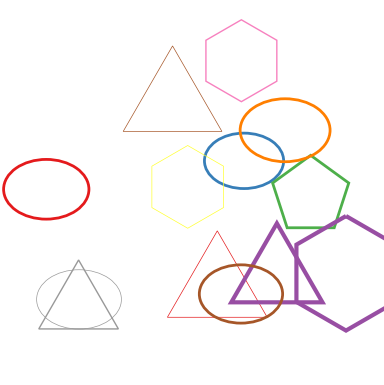[{"shape": "oval", "thickness": 2, "radius": 0.55, "center": [0.12, 0.508]}, {"shape": "triangle", "thickness": 0.5, "radius": 0.75, "center": [0.564, 0.251]}, {"shape": "oval", "thickness": 2, "radius": 0.51, "center": [0.634, 0.582]}, {"shape": "pentagon", "thickness": 2, "radius": 0.52, "center": [0.807, 0.493]}, {"shape": "triangle", "thickness": 3, "radius": 0.68, "center": [0.719, 0.283]}, {"shape": "hexagon", "thickness": 3, "radius": 0.74, "center": [0.899, 0.29]}, {"shape": "oval", "thickness": 2, "radius": 0.58, "center": [0.741, 0.662]}, {"shape": "hexagon", "thickness": 0.5, "radius": 0.54, "center": [0.488, 0.515]}, {"shape": "triangle", "thickness": 0.5, "radius": 0.74, "center": [0.448, 0.733]}, {"shape": "oval", "thickness": 2, "radius": 0.54, "center": [0.626, 0.236]}, {"shape": "hexagon", "thickness": 1, "radius": 0.53, "center": [0.627, 0.842]}, {"shape": "oval", "thickness": 0.5, "radius": 0.55, "center": [0.205, 0.222]}, {"shape": "triangle", "thickness": 1, "radius": 0.6, "center": [0.204, 0.205]}]